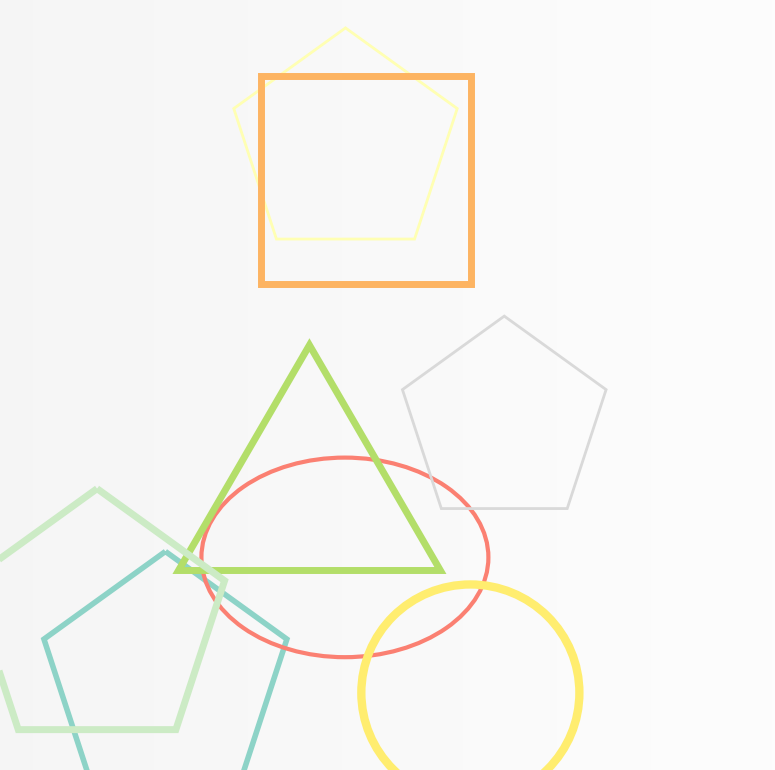[{"shape": "pentagon", "thickness": 2, "radius": 0.82, "center": [0.213, 0.119]}, {"shape": "pentagon", "thickness": 1, "radius": 0.76, "center": [0.446, 0.812]}, {"shape": "oval", "thickness": 1.5, "radius": 0.93, "center": [0.445, 0.276]}, {"shape": "square", "thickness": 2.5, "radius": 0.68, "center": [0.472, 0.766]}, {"shape": "triangle", "thickness": 2.5, "radius": 0.98, "center": [0.399, 0.357]}, {"shape": "pentagon", "thickness": 1, "radius": 0.69, "center": [0.651, 0.451]}, {"shape": "pentagon", "thickness": 2.5, "radius": 0.86, "center": [0.125, 0.192]}, {"shape": "circle", "thickness": 3, "radius": 0.7, "center": [0.607, 0.1]}]